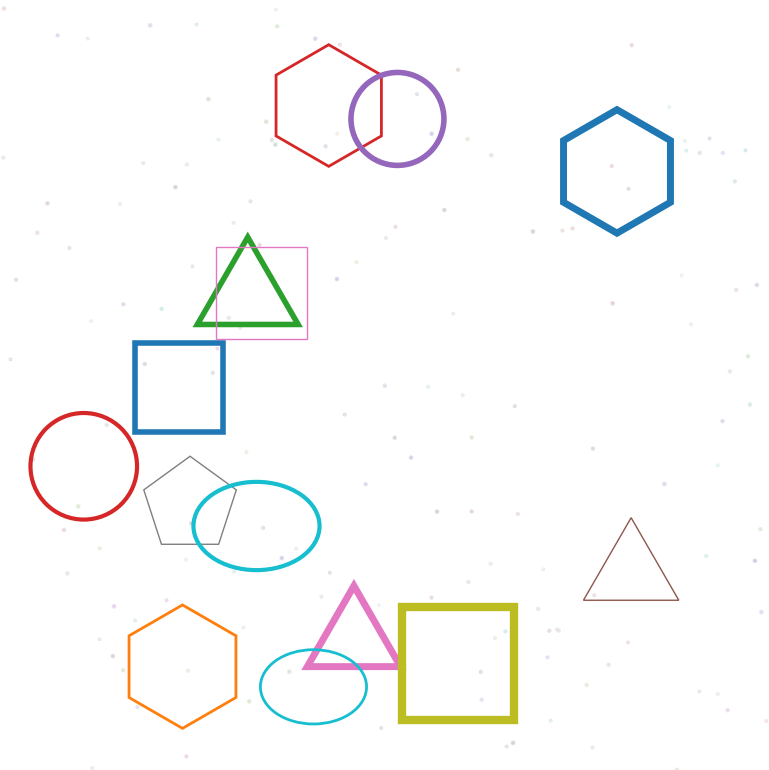[{"shape": "hexagon", "thickness": 2.5, "radius": 0.4, "center": [0.801, 0.777]}, {"shape": "square", "thickness": 2, "radius": 0.29, "center": [0.232, 0.497]}, {"shape": "hexagon", "thickness": 1, "radius": 0.4, "center": [0.237, 0.134]}, {"shape": "triangle", "thickness": 2, "radius": 0.38, "center": [0.322, 0.616]}, {"shape": "circle", "thickness": 1.5, "radius": 0.35, "center": [0.109, 0.394]}, {"shape": "hexagon", "thickness": 1, "radius": 0.39, "center": [0.427, 0.863]}, {"shape": "circle", "thickness": 2, "radius": 0.3, "center": [0.516, 0.846]}, {"shape": "triangle", "thickness": 0.5, "radius": 0.36, "center": [0.82, 0.256]}, {"shape": "square", "thickness": 0.5, "radius": 0.3, "center": [0.339, 0.62]}, {"shape": "triangle", "thickness": 2.5, "radius": 0.35, "center": [0.46, 0.169]}, {"shape": "pentagon", "thickness": 0.5, "radius": 0.32, "center": [0.247, 0.344]}, {"shape": "square", "thickness": 3, "radius": 0.36, "center": [0.595, 0.138]}, {"shape": "oval", "thickness": 1.5, "radius": 0.41, "center": [0.333, 0.317]}, {"shape": "oval", "thickness": 1, "radius": 0.34, "center": [0.407, 0.108]}]